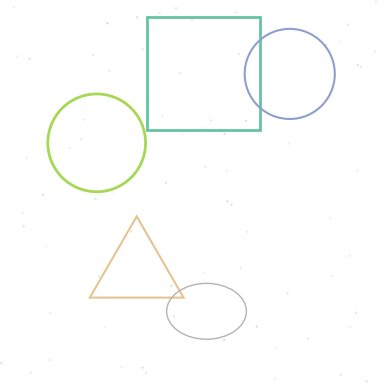[{"shape": "square", "thickness": 2, "radius": 0.74, "center": [0.528, 0.809]}, {"shape": "circle", "thickness": 1.5, "radius": 0.59, "center": [0.753, 0.808]}, {"shape": "circle", "thickness": 2, "radius": 0.63, "center": [0.251, 0.629]}, {"shape": "triangle", "thickness": 1.5, "radius": 0.7, "center": [0.355, 0.297]}, {"shape": "oval", "thickness": 1, "radius": 0.52, "center": [0.536, 0.191]}]